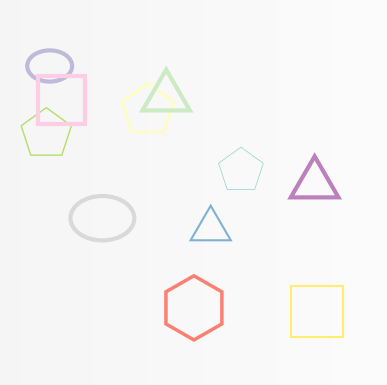[{"shape": "pentagon", "thickness": 0.5, "radius": 0.3, "center": [0.622, 0.557]}, {"shape": "pentagon", "thickness": 1.5, "radius": 0.35, "center": [0.382, 0.714]}, {"shape": "oval", "thickness": 3, "radius": 0.29, "center": [0.128, 0.829]}, {"shape": "hexagon", "thickness": 2.5, "radius": 0.42, "center": [0.5, 0.2]}, {"shape": "triangle", "thickness": 1.5, "radius": 0.3, "center": [0.544, 0.406]}, {"shape": "pentagon", "thickness": 1, "radius": 0.34, "center": [0.119, 0.652]}, {"shape": "square", "thickness": 3, "radius": 0.31, "center": [0.158, 0.74]}, {"shape": "oval", "thickness": 3, "radius": 0.41, "center": [0.264, 0.433]}, {"shape": "triangle", "thickness": 3, "radius": 0.36, "center": [0.812, 0.523]}, {"shape": "triangle", "thickness": 3, "radius": 0.35, "center": [0.429, 0.748]}, {"shape": "square", "thickness": 1.5, "radius": 0.33, "center": [0.818, 0.191]}]